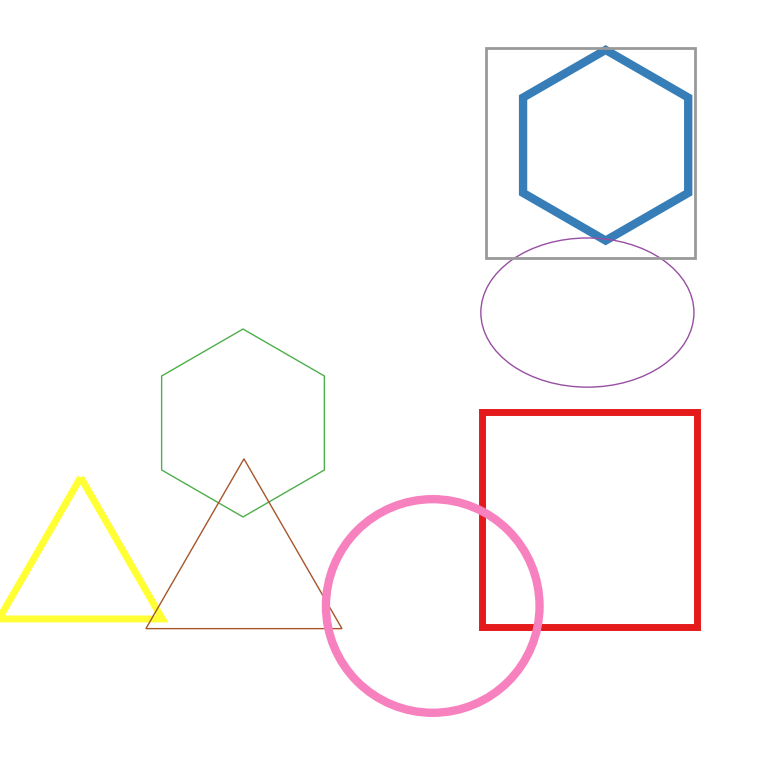[{"shape": "square", "thickness": 2.5, "radius": 0.7, "center": [0.766, 0.326]}, {"shape": "hexagon", "thickness": 3, "radius": 0.62, "center": [0.787, 0.811]}, {"shape": "hexagon", "thickness": 0.5, "radius": 0.61, "center": [0.316, 0.451]}, {"shape": "oval", "thickness": 0.5, "radius": 0.69, "center": [0.763, 0.594]}, {"shape": "triangle", "thickness": 2.5, "radius": 0.61, "center": [0.105, 0.257]}, {"shape": "triangle", "thickness": 0.5, "radius": 0.74, "center": [0.317, 0.257]}, {"shape": "circle", "thickness": 3, "radius": 0.69, "center": [0.562, 0.213]}, {"shape": "square", "thickness": 1, "radius": 0.68, "center": [0.767, 0.801]}]